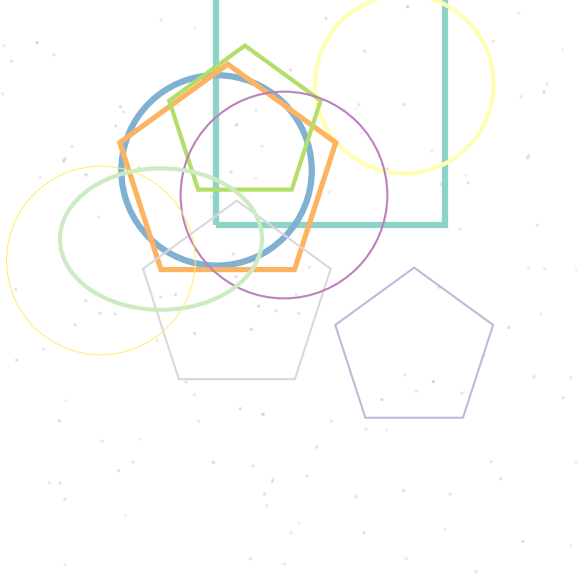[{"shape": "square", "thickness": 3, "radius": 0.99, "center": [0.573, 0.807]}, {"shape": "circle", "thickness": 2, "radius": 0.77, "center": [0.7, 0.853]}, {"shape": "pentagon", "thickness": 1, "radius": 0.72, "center": [0.717, 0.392]}, {"shape": "circle", "thickness": 3, "radius": 0.82, "center": [0.375, 0.704]}, {"shape": "pentagon", "thickness": 2.5, "radius": 0.98, "center": [0.394, 0.691]}, {"shape": "pentagon", "thickness": 2, "radius": 0.69, "center": [0.424, 0.782]}, {"shape": "pentagon", "thickness": 1, "radius": 0.85, "center": [0.41, 0.481]}, {"shape": "circle", "thickness": 1, "radius": 0.89, "center": [0.492, 0.661]}, {"shape": "oval", "thickness": 2, "radius": 0.87, "center": [0.279, 0.585]}, {"shape": "circle", "thickness": 0.5, "radius": 0.82, "center": [0.175, 0.548]}]